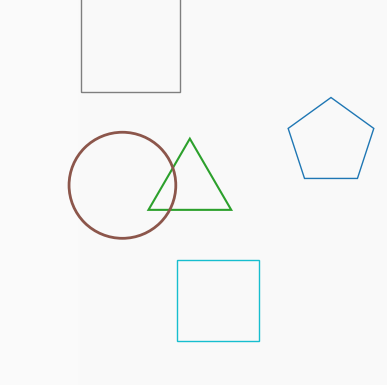[{"shape": "pentagon", "thickness": 1, "radius": 0.58, "center": [0.854, 0.631]}, {"shape": "triangle", "thickness": 1.5, "radius": 0.62, "center": [0.49, 0.517]}, {"shape": "circle", "thickness": 2, "radius": 0.69, "center": [0.316, 0.519]}, {"shape": "square", "thickness": 1, "radius": 0.64, "center": [0.337, 0.889]}, {"shape": "square", "thickness": 1, "radius": 0.53, "center": [0.562, 0.22]}]